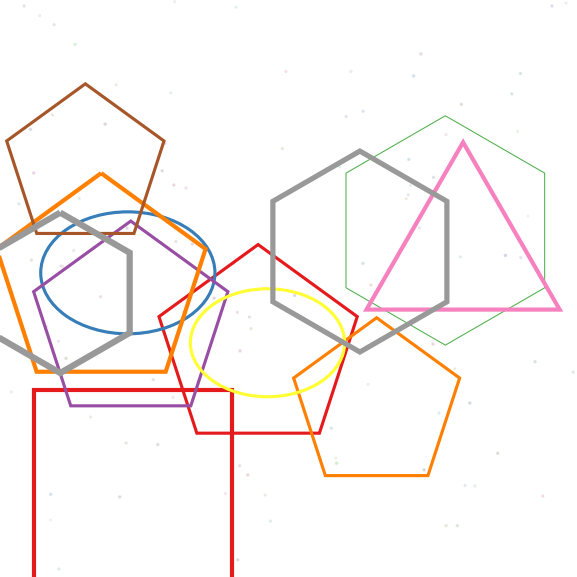[{"shape": "square", "thickness": 2, "radius": 0.86, "center": [0.23, 0.152]}, {"shape": "pentagon", "thickness": 1.5, "radius": 0.9, "center": [0.447, 0.395]}, {"shape": "oval", "thickness": 1.5, "radius": 0.75, "center": [0.221, 0.527]}, {"shape": "hexagon", "thickness": 0.5, "radius": 0.99, "center": [0.771, 0.6]}, {"shape": "pentagon", "thickness": 1.5, "radius": 0.88, "center": [0.226, 0.439]}, {"shape": "pentagon", "thickness": 1.5, "radius": 0.76, "center": [0.652, 0.298]}, {"shape": "pentagon", "thickness": 2, "radius": 0.95, "center": [0.175, 0.509]}, {"shape": "oval", "thickness": 1.5, "radius": 0.67, "center": [0.463, 0.406]}, {"shape": "pentagon", "thickness": 1.5, "radius": 0.72, "center": [0.148, 0.711]}, {"shape": "triangle", "thickness": 2, "radius": 0.97, "center": [0.802, 0.56]}, {"shape": "hexagon", "thickness": 2.5, "radius": 0.87, "center": [0.623, 0.564]}, {"shape": "hexagon", "thickness": 3, "radius": 0.69, "center": [0.104, 0.492]}]